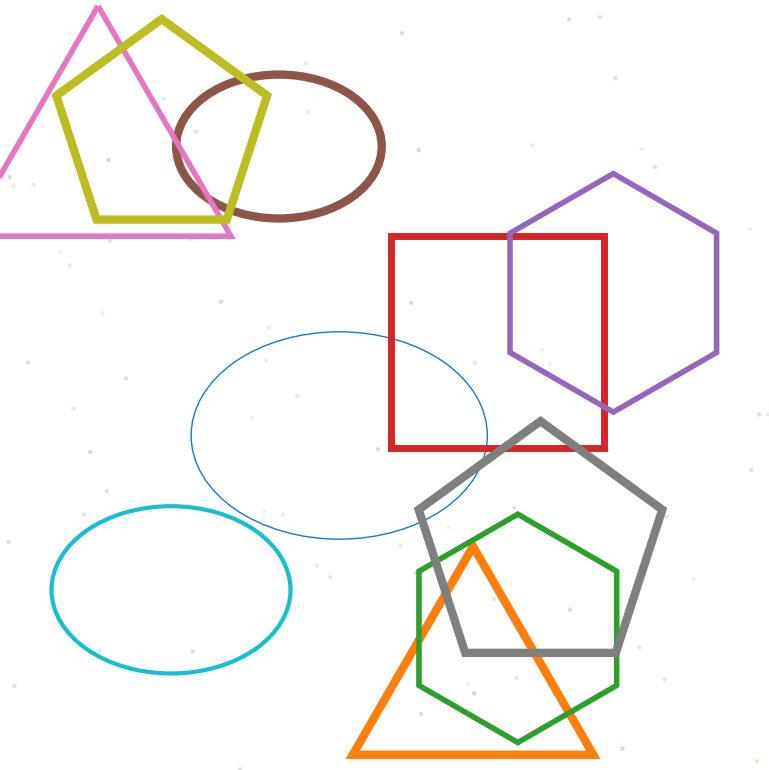[{"shape": "oval", "thickness": 0.5, "radius": 0.96, "center": [0.441, 0.434]}, {"shape": "triangle", "thickness": 3, "radius": 0.9, "center": [0.614, 0.11]}, {"shape": "hexagon", "thickness": 2, "radius": 0.74, "center": [0.672, 0.184]}, {"shape": "square", "thickness": 2.5, "radius": 0.69, "center": [0.646, 0.556]}, {"shape": "hexagon", "thickness": 2, "radius": 0.77, "center": [0.796, 0.62]}, {"shape": "oval", "thickness": 3, "radius": 0.67, "center": [0.362, 0.81]}, {"shape": "triangle", "thickness": 2, "radius": 1.0, "center": [0.127, 0.793]}, {"shape": "pentagon", "thickness": 3, "radius": 0.83, "center": [0.702, 0.287]}, {"shape": "pentagon", "thickness": 3, "radius": 0.72, "center": [0.21, 0.831]}, {"shape": "oval", "thickness": 1.5, "radius": 0.78, "center": [0.222, 0.234]}]